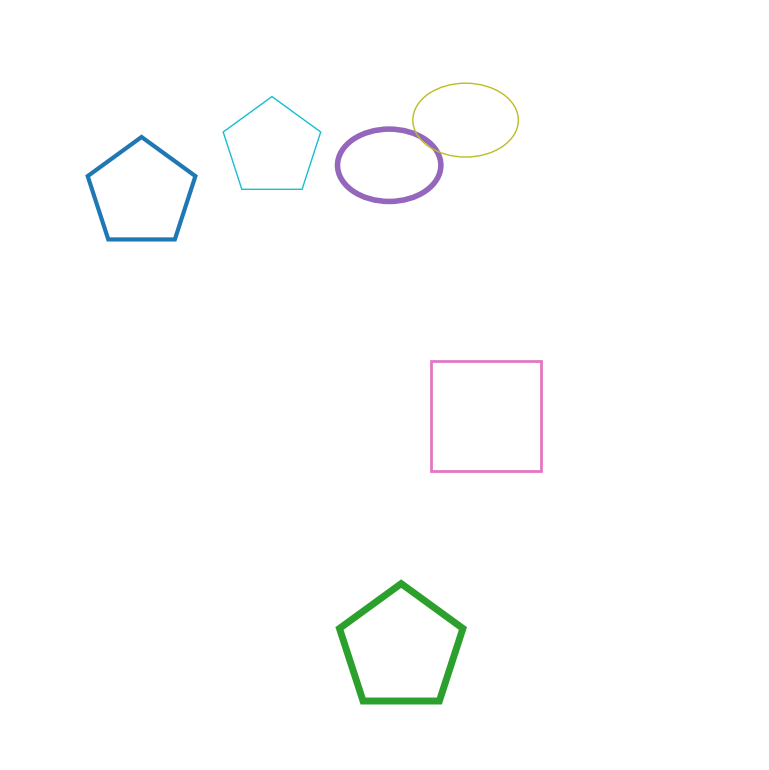[{"shape": "pentagon", "thickness": 1.5, "radius": 0.37, "center": [0.184, 0.749]}, {"shape": "pentagon", "thickness": 2.5, "radius": 0.42, "center": [0.521, 0.158]}, {"shape": "oval", "thickness": 2, "radius": 0.34, "center": [0.505, 0.785]}, {"shape": "square", "thickness": 1, "radius": 0.36, "center": [0.631, 0.46]}, {"shape": "oval", "thickness": 0.5, "radius": 0.34, "center": [0.605, 0.844]}, {"shape": "pentagon", "thickness": 0.5, "radius": 0.33, "center": [0.353, 0.808]}]